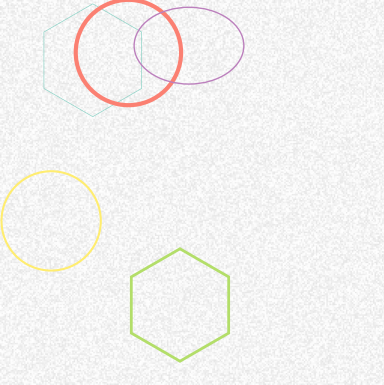[{"shape": "hexagon", "thickness": 0.5, "radius": 0.73, "center": [0.241, 0.843]}, {"shape": "circle", "thickness": 3, "radius": 0.68, "center": [0.334, 0.864]}, {"shape": "hexagon", "thickness": 2, "radius": 0.73, "center": [0.467, 0.208]}, {"shape": "oval", "thickness": 1, "radius": 0.71, "center": [0.491, 0.881]}, {"shape": "circle", "thickness": 1.5, "radius": 0.64, "center": [0.133, 0.426]}]